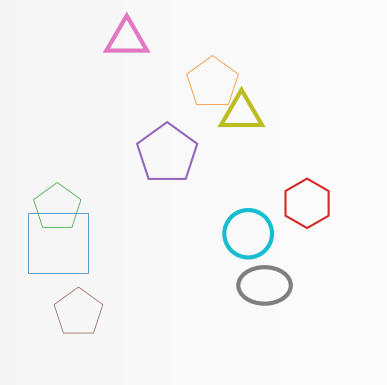[{"shape": "square", "thickness": 0.5, "radius": 0.39, "center": [0.15, 0.369]}, {"shape": "pentagon", "thickness": 0.5, "radius": 0.35, "center": [0.549, 0.786]}, {"shape": "pentagon", "thickness": 0.5, "radius": 0.32, "center": [0.148, 0.462]}, {"shape": "hexagon", "thickness": 1.5, "radius": 0.32, "center": [0.792, 0.472]}, {"shape": "pentagon", "thickness": 1.5, "radius": 0.41, "center": [0.431, 0.601]}, {"shape": "pentagon", "thickness": 0.5, "radius": 0.33, "center": [0.202, 0.188]}, {"shape": "triangle", "thickness": 3, "radius": 0.3, "center": [0.327, 0.899]}, {"shape": "oval", "thickness": 3, "radius": 0.34, "center": [0.683, 0.259]}, {"shape": "triangle", "thickness": 3, "radius": 0.3, "center": [0.623, 0.706]}, {"shape": "circle", "thickness": 3, "radius": 0.31, "center": [0.64, 0.393]}]